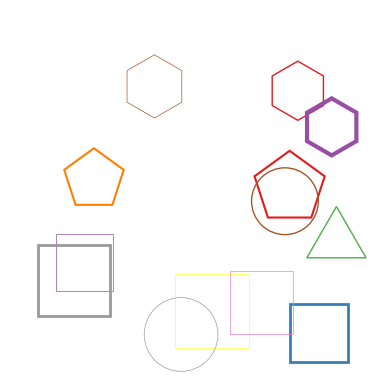[{"shape": "pentagon", "thickness": 1.5, "radius": 0.48, "center": [0.752, 0.512]}, {"shape": "hexagon", "thickness": 1, "radius": 0.38, "center": [0.774, 0.764]}, {"shape": "square", "thickness": 2, "radius": 0.38, "center": [0.829, 0.134]}, {"shape": "triangle", "thickness": 1, "radius": 0.44, "center": [0.874, 0.375]}, {"shape": "hexagon", "thickness": 3, "radius": 0.37, "center": [0.862, 0.67]}, {"shape": "square", "thickness": 0.5, "radius": 0.37, "center": [0.219, 0.319]}, {"shape": "pentagon", "thickness": 1.5, "radius": 0.41, "center": [0.244, 0.534]}, {"shape": "square", "thickness": 0.5, "radius": 0.48, "center": [0.551, 0.192]}, {"shape": "circle", "thickness": 1, "radius": 0.43, "center": [0.74, 0.477]}, {"shape": "hexagon", "thickness": 0.5, "radius": 0.41, "center": [0.401, 0.776]}, {"shape": "square", "thickness": 0.5, "radius": 0.41, "center": [0.68, 0.214]}, {"shape": "circle", "thickness": 0.5, "radius": 0.48, "center": [0.47, 0.131]}, {"shape": "square", "thickness": 2, "radius": 0.47, "center": [0.192, 0.272]}]